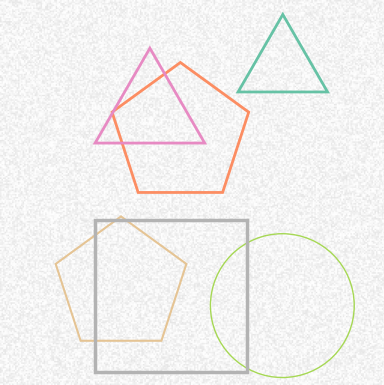[{"shape": "triangle", "thickness": 2, "radius": 0.67, "center": [0.735, 0.828]}, {"shape": "pentagon", "thickness": 2, "radius": 0.93, "center": [0.469, 0.651]}, {"shape": "triangle", "thickness": 2, "radius": 0.82, "center": [0.389, 0.711]}, {"shape": "circle", "thickness": 1, "radius": 0.93, "center": [0.733, 0.206]}, {"shape": "pentagon", "thickness": 1.5, "radius": 0.89, "center": [0.314, 0.259]}, {"shape": "square", "thickness": 2.5, "radius": 0.99, "center": [0.443, 0.231]}]